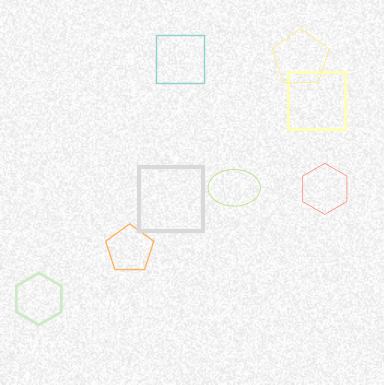[{"shape": "square", "thickness": 1, "radius": 0.31, "center": [0.468, 0.846]}, {"shape": "square", "thickness": 2, "radius": 0.37, "center": [0.821, 0.739]}, {"shape": "hexagon", "thickness": 0.5, "radius": 0.33, "center": [0.844, 0.509]}, {"shape": "pentagon", "thickness": 1, "radius": 0.33, "center": [0.337, 0.353]}, {"shape": "oval", "thickness": 0.5, "radius": 0.34, "center": [0.608, 0.512]}, {"shape": "square", "thickness": 3, "radius": 0.42, "center": [0.444, 0.483]}, {"shape": "hexagon", "thickness": 2, "radius": 0.34, "center": [0.101, 0.224]}, {"shape": "pentagon", "thickness": 0.5, "radius": 0.39, "center": [0.781, 0.849]}]